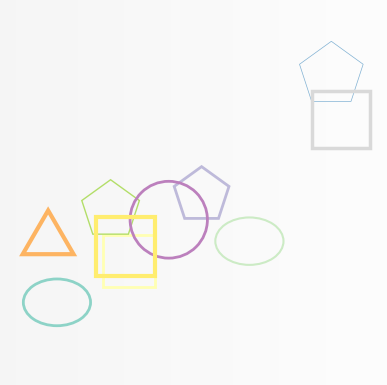[{"shape": "oval", "thickness": 2, "radius": 0.43, "center": [0.147, 0.215]}, {"shape": "square", "thickness": 2, "radius": 0.34, "center": [0.333, 0.322]}, {"shape": "pentagon", "thickness": 2, "radius": 0.37, "center": [0.52, 0.493]}, {"shape": "pentagon", "thickness": 0.5, "radius": 0.43, "center": [0.855, 0.806]}, {"shape": "triangle", "thickness": 3, "radius": 0.38, "center": [0.124, 0.378]}, {"shape": "pentagon", "thickness": 1, "radius": 0.39, "center": [0.285, 0.455]}, {"shape": "square", "thickness": 2.5, "radius": 0.37, "center": [0.879, 0.689]}, {"shape": "circle", "thickness": 2, "radius": 0.5, "center": [0.435, 0.429]}, {"shape": "oval", "thickness": 1.5, "radius": 0.44, "center": [0.644, 0.374]}, {"shape": "square", "thickness": 3, "radius": 0.38, "center": [0.323, 0.36]}]